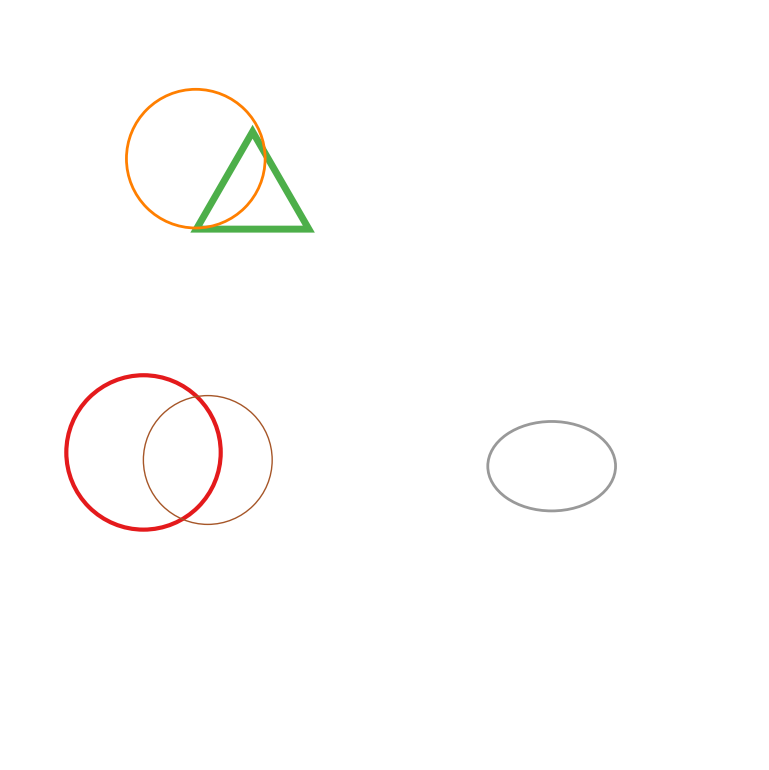[{"shape": "circle", "thickness": 1.5, "radius": 0.5, "center": [0.186, 0.412]}, {"shape": "triangle", "thickness": 2.5, "radius": 0.42, "center": [0.328, 0.745]}, {"shape": "circle", "thickness": 1, "radius": 0.45, "center": [0.254, 0.794]}, {"shape": "circle", "thickness": 0.5, "radius": 0.42, "center": [0.27, 0.403]}, {"shape": "oval", "thickness": 1, "radius": 0.41, "center": [0.716, 0.395]}]